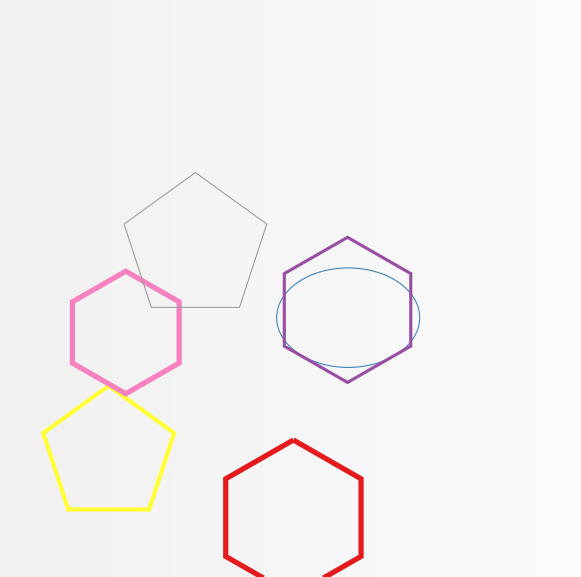[{"shape": "hexagon", "thickness": 2.5, "radius": 0.67, "center": [0.505, 0.103]}, {"shape": "oval", "thickness": 0.5, "radius": 0.62, "center": [0.599, 0.449]}, {"shape": "hexagon", "thickness": 1.5, "radius": 0.63, "center": [0.598, 0.463]}, {"shape": "pentagon", "thickness": 2, "radius": 0.59, "center": [0.187, 0.213]}, {"shape": "hexagon", "thickness": 2.5, "radius": 0.53, "center": [0.216, 0.423]}, {"shape": "pentagon", "thickness": 0.5, "radius": 0.65, "center": [0.336, 0.571]}]